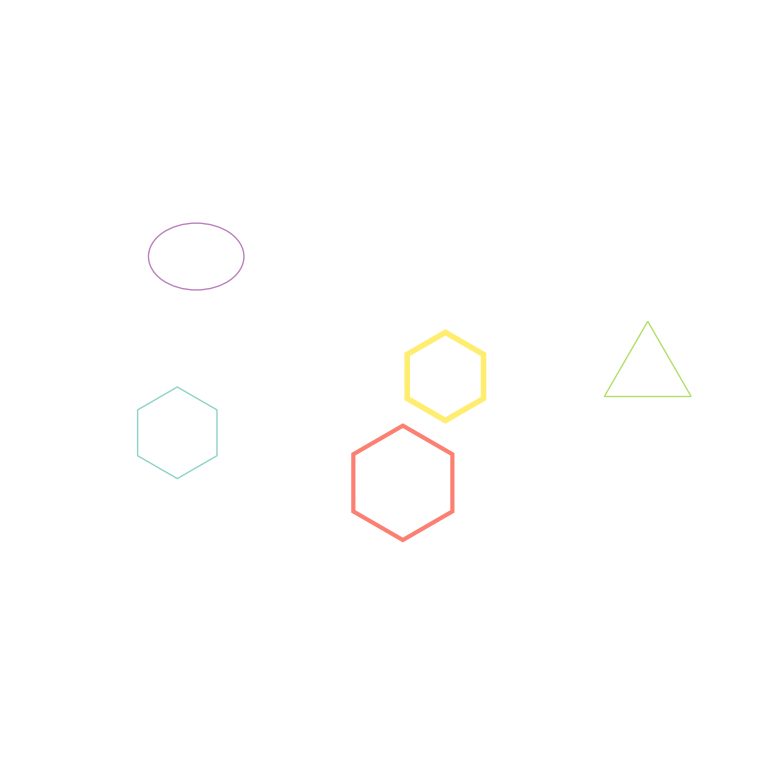[{"shape": "hexagon", "thickness": 0.5, "radius": 0.3, "center": [0.23, 0.438]}, {"shape": "hexagon", "thickness": 1.5, "radius": 0.37, "center": [0.523, 0.373]}, {"shape": "triangle", "thickness": 0.5, "radius": 0.33, "center": [0.841, 0.518]}, {"shape": "oval", "thickness": 0.5, "radius": 0.31, "center": [0.255, 0.667]}, {"shape": "hexagon", "thickness": 2, "radius": 0.29, "center": [0.578, 0.511]}]